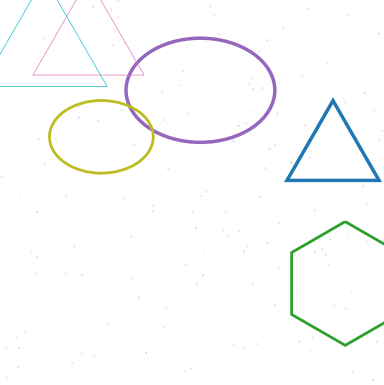[{"shape": "triangle", "thickness": 2.5, "radius": 0.69, "center": [0.865, 0.6]}, {"shape": "hexagon", "thickness": 2, "radius": 0.8, "center": [0.897, 0.264]}, {"shape": "oval", "thickness": 2.5, "radius": 0.97, "center": [0.521, 0.766]}, {"shape": "triangle", "thickness": 0.5, "radius": 0.83, "center": [0.23, 0.888]}, {"shape": "oval", "thickness": 2, "radius": 0.67, "center": [0.263, 0.645]}, {"shape": "triangle", "thickness": 0.5, "radius": 0.94, "center": [0.115, 0.87]}]